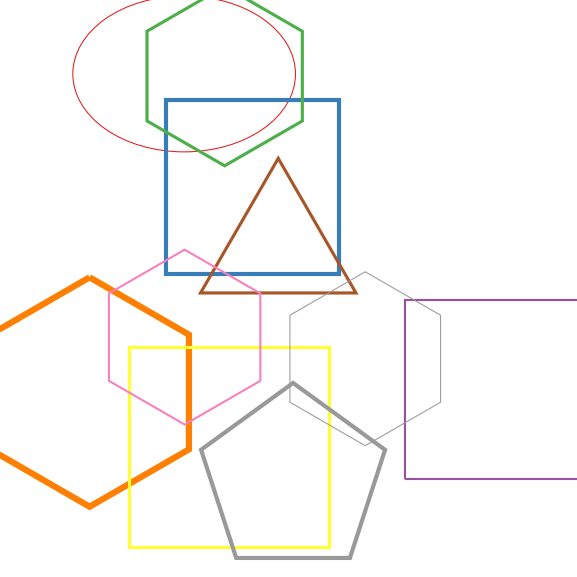[{"shape": "oval", "thickness": 0.5, "radius": 0.96, "center": [0.319, 0.871]}, {"shape": "square", "thickness": 2, "radius": 0.75, "center": [0.438, 0.675]}, {"shape": "hexagon", "thickness": 1.5, "radius": 0.78, "center": [0.389, 0.867]}, {"shape": "square", "thickness": 1, "radius": 0.77, "center": [0.855, 0.325]}, {"shape": "hexagon", "thickness": 3, "radius": 0.99, "center": [0.155, 0.32]}, {"shape": "square", "thickness": 1.5, "radius": 0.87, "center": [0.396, 0.225]}, {"shape": "triangle", "thickness": 1.5, "radius": 0.78, "center": [0.482, 0.57]}, {"shape": "hexagon", "thickness": 1, "radius": 0.76, "center": [0.32, 0.415]}, {"shape": "pentagon", "thickness": 2, "radius": 0.84, "center": [0.507, 0.169]}, {"shape": "hexagon", "thickness": 0.5, "radius": 0.75, "center": [0.632, 0.378]}]